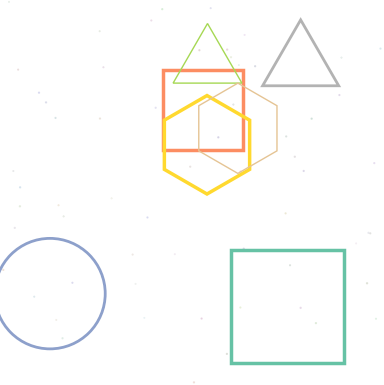[{"shape": "square", "thickness": 2.5, "radius": 0.73, "center": [0.747, 0.204]}, {"shape": "square", "thickness": 2.5, "radius": 0.52, "center": [0.528, 0.714]}, {"shape": "circle", "thickness": 2, "radius": 0.72, "center": [0.13, 0.237]}, {"shape": "triangle", "thickness": 1, "radius": 0.52, "center": [0.539, 0.836]}, {"shape": "hexagon", "thickness": 2.5, "radius": 0.64, "center": [0.538, 0.624]}, {"shape": "hexagon", "thickness": 1, "radius": 0.59, "center": [0.618, 0.667]}, {"shape": "triangle", "thickness": 2, "radius": 0.57, "center": [0.781, 0.834]}]